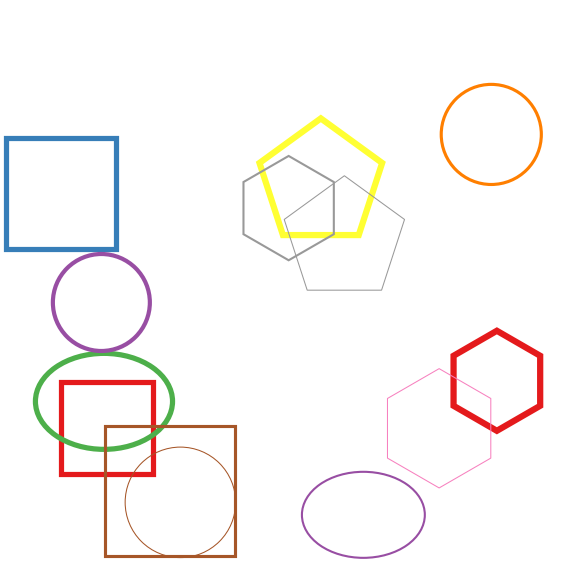[{"shape": "hexagon", "thickness": 3, "radius": 0.43, "center": [0.86, 0.34]}, {"shape": "square", "thickness": 2.5, "radius": 0.4, "center": [0.186, 0.258]}, {"shape": "square", "thickness": 2.5, "radius": 0.48, "center": [0.105, 0.664]}, {"shape": "oval", "thickness": 2.5, "radius": 0.59, "center": [0.18, 0.304]}, {"shape": "circle", "thickness": 2, "radius": 0.42, "center": [0.176, 0.475]}, {"shape": "oval", "thickness": 1, "radius": 0.53, "center": [0.629, 0.108]}, {"shape": "circle", "thickness": 1.5, "radius": 0.43, "center": [0.851, 0.766]}, {"shape": "pentagon", "thickness": 3, "radius": 0.56, "center": [0.556, 0.682]}, {"shape": "square", "thickness": 1.5, "radius": 0.56, "center": [0.295, 0.149]}, {"shape": "circle", "thickness": 0.5, "radius": 0.48, "center": [0.312, 0.129]}, {"shape": "hexagon", "thickness": 0.5, "radius": 0.52, "center": [0.76, 0.258]}, {"shape": "hexagon", "thickness": 1, "radius": 0.45, "center": [0.5, 0.639]}, {"shape": "pentagon", "thickness": 0.5, "radius": 0.55, "center": [0.596, 0.585]}]